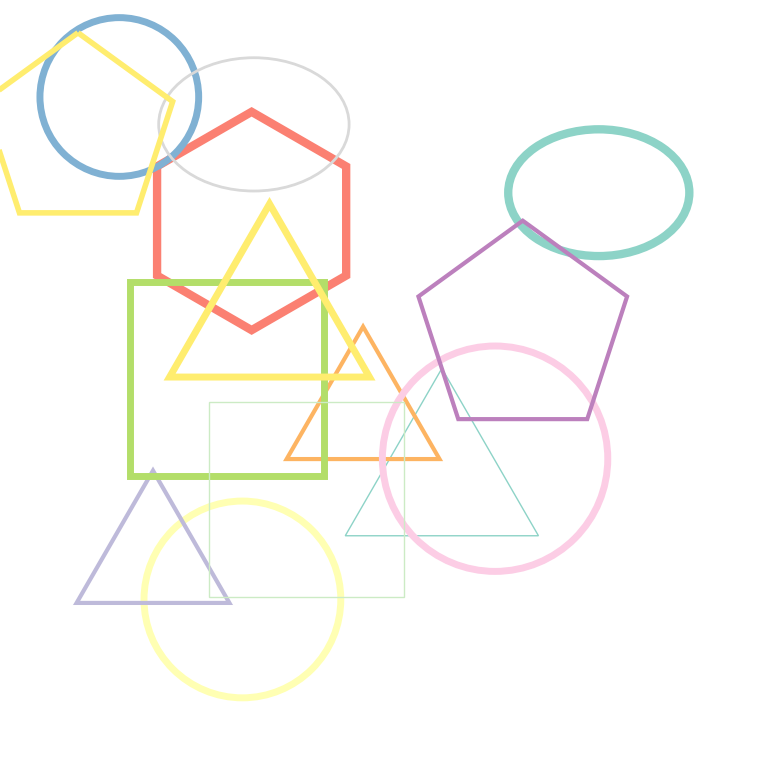[{"shape": "oval", "thickness": 3, "radius": 0.59, "center": [0.778, 0.75]}, {"shape": "triangle", "thickness": 0.5, "radius": 0.72, "center": [0.574, 0.377]}, {"shape": "circle", "thickness": 2.5, "radius": 0.64, "center": [0.315, 0.222]}, {"shape": "triangle", "thickness": 1.5, "radius": 0.57, "center": [0.199, 0.274]}, {"shape": "hexagon", "thickness": 3, "radius": 0.71, "center": [0.327, 0.713]}, {"shape": "circle", "thickness": 2.5, "radius": 0.52, "center": [0.155, 0.874]}, {"shape": "triangle", "thickness": 1.5, "radius": 0.57, "center": [0.472, 0.461]}, {"shape": "square", "thickness": 2.5, "radius": 0.63, "center": [0.295, 0.508]}, {"shape": "circle", "thickness": 2.5, "radius": 0.73, "center": [0.643, 0.404]}, {"shape": "oval", "thickness": 1, "radius": 0.62, "center": [0.33, 0.838]}, {"shape": "pentagon", "thickness": 1.5, "radius": 0.71, "center": [0.679, 0.571]}, {"shape": "square", "thickness": 0.5, "radius": 0.63, "center": [0.398, 0.351]}, {"shape": "pentagon", "thickness": 2, "radius": 0.65, "center": [0.101, 0.828]}, {"shape": "triangle", "thickness": 2.5, "radius": 0.75, "center": [0.35, 0.585]}]